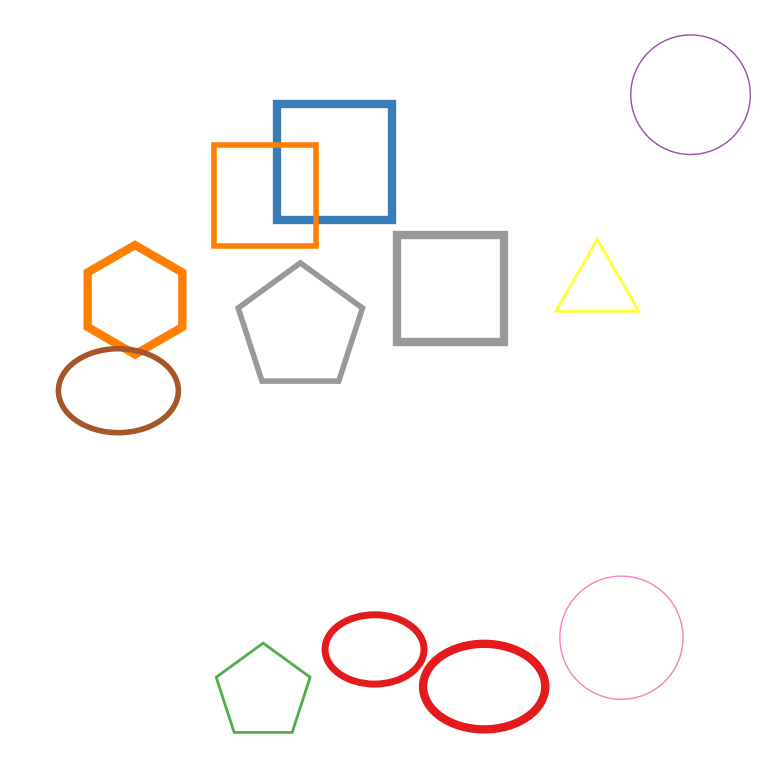[{"shape": "oval", "thickness": 2.5, "radius": 0.32, "center": [0.486, 0.157]}, {"shape": "oval", "thickness": 3, "radius": 0.4, "center": [0.629, 0.108]}, {"shape": "square", "thickness": 3, "radius": 0.38, "center": [0.434, 0.79]}, {"shape": "pentagon", "thickness": 1, "radius": 0.32, "center": [0.342, 0.101]}, {"shape": "circle", "thickness": 0.5, "radius": 0.39, "center": [0.897, 0.877]}, {"shape": "hexagon", "thickness": 3, "radius": 0.35, "center": [0.175, 0.611]}, {"shape": "square", "thickness": 2, "radius": 0.33, "center": [0.344, 0.746]}, {"shape": "triangle", "thickness": 1, "radius": 0.31, "center": [0.776, 0.627]}, {"shape": "oval", "thickness": 2, "radius": 0.39, "center": [0.154, 0.493]}, {"shape": "circle", "thickness": 0.5, "radius": 0.4, "center": [0.807, 0.172]}, {"shape": "pentagon", "thickness": 2, "radius": 0.42, "center": [0.39, 0.574]}, {"shape": "square", "thickness": 3, "radius": 0.35, "center": [0.585, 0.625]}]